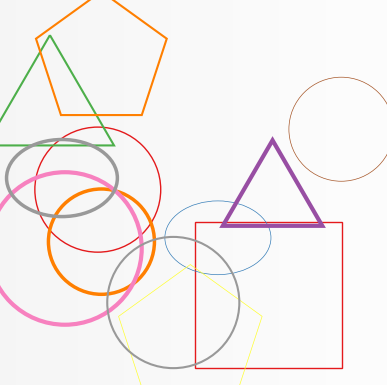[{"shape": "circle", "thickness": 1, "radius": 0.81, "center": [0.252, 0.507]}, {"shape": "square", "thickness": 1, "radius": 0.95, "center": [0.694, 0.233]}, {"shape": "oval", "thickness": 0.5, "radius": 0.68, "center": [0.562, 0.382]}, {"shape": "triangle", "thickness": 1.5, "radius": 0.96, "center": [0.129, 0.718]}, {"shape": "triangle", "thickness": 3, "radius": 0.74, "center": [0.703, 0.488]}, {"shape": "circle", "thickness": 2.5, "radius": 0.68, "center": [0.262, 0.372]}, {"shape": "pentagon", "thickness": 1.5, "radius": 0.89, "center": [0.262, 0.845]}, {"shape": "pentagon", "thickness": 0.5, "radius": 0.97, "center": [0.491, 0.118]}, {"shape": "circle", "thickness": 0.5, "radius": 0.68, "center": [0.881, 0.664]}, {"shape": "circle", "thickness": 3, "radius": 0.99, "center": [0.168, 0.355]}, {"shape": "circle", "thickness": 1.5, "radius": 0.85, "center": [0.447, 0.214]}, {"shape": "oval", "thickness": 2.5, "radius": 0.72, "center": [0.16, 0.538]}]